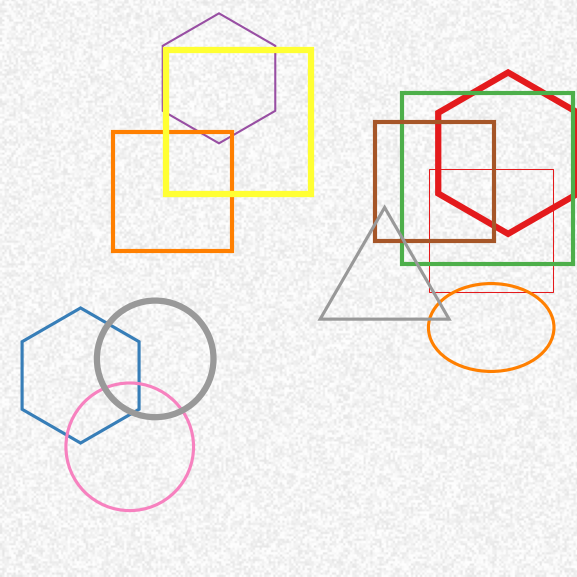[{"shape": "hexagon", "thickness": 3, "radius": 0.7, "center": [0.88, 0.734]}, {"shape": "square", "thickness": 0.5, "radius": 0.53, "center": [0.85, 0.6]}, {"shape": "hexagon", "thickness": 1.5, "radius": 0.58, "center": [0.14, 0.349]}, {"shape": "square", "thickness": 2, "radius": 0.74, "center": [0.845, 0.691]}, {"shape": "hexagon", "thickness": 1, "radius": 0.56, "center": [0.379, 0.863]}, {"shape": "oval", "thickness": 1.5, "radius": 0.54, "center": [0.851, 0.432]}, {"shape": "square", "thickness": 2, "radius": 0.51, "center": [0.299, 0.668]}, {"shape": "square", "thickness": 3, "radius": 0.62, "center": [0.413, 0.788]}, {"shape": "square", "thickness": 2, "radius": 0.51, "center": [0.752, 0.685]}, {"shape": "circle", "thickness": 1.5, "radius": 0.55, "center": [0.225, 0.225]}, {"shape": "circle", "thickness": 3, "radius": 0.5, "center": [0.269, 0.378]}, {"shape": "triangle", "thickness": 1.5, "radius": 0.64, "center": [0.666, 0.511]}]